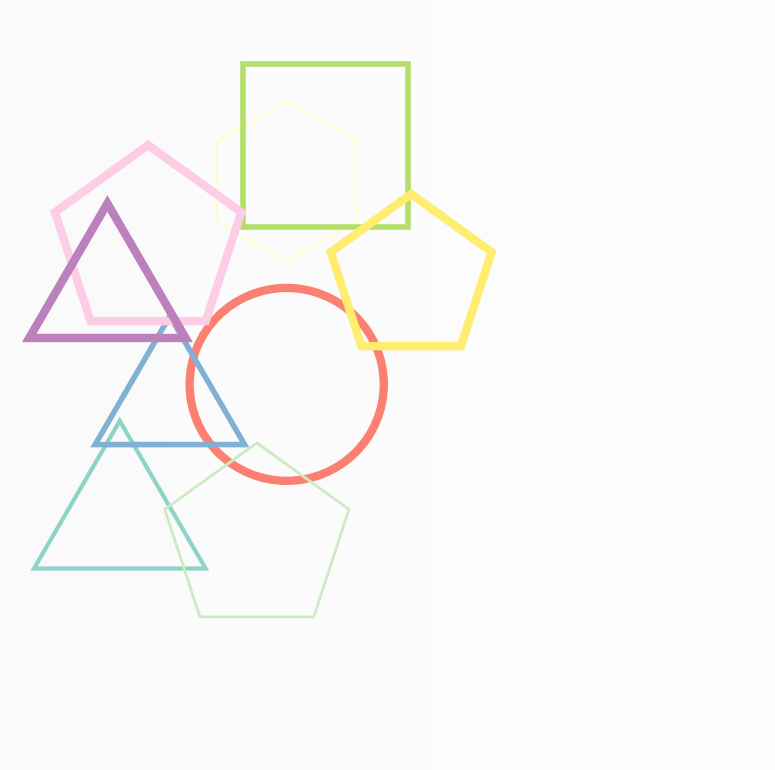[{"shape": "triangle", "thickness": 1.5, "radius": 0.64, "center": [0.155, 0.326]}, {"shape": "hexagon", "thickness": 0.5, "radius": 0.52, "center": [0.37, 0.765]}, {"shape": "circle", "thickness": 3, "radius": 0.63, "center": [0.37, 0.501]}, {"shape": "triangle", "thickness": 2, "radius": 0.56, "center": [0.219, 0.478]}, {"shape": "square", "thickness": 2, "radius": 0.53, "center": [0.42, 0.811]}, {"shape": "pentagon", "thickness": 3, "radius": 0.63, "center": [0.191, 0.685]}, {"shape": "triangle", "thickness": 3, "radius": 0.58, "center": [0.139, 0.619]}, {"shape": "pentagon", "thickness": 1, "radius": 0.62, "center": [0.331, 0.3]}, {"shape": "pentagon", "thickness": 3, "radius": 0.55, "center": [0.531, 0.639]}]